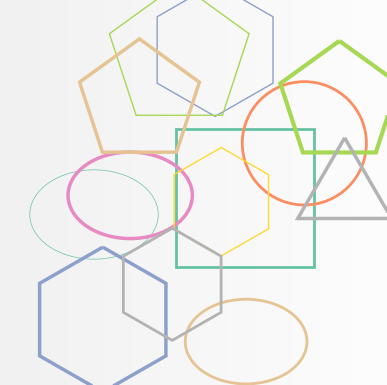[{"shape": "oval", "thickness": 0.5, "radius": 0.83, "center": [0.243, 0.443]}, {"shape": "square", "thickness": 2, "radius": 0.89, "center": [0.632, 0.486]}, {"shape": "circle", "thickness": 2, "radius": 0.8, "center": [0.785, 0.628]}, {"shape": "hexagon", "thickness": 2.5, "radius": 0.94, "center": [0.265, 0.17]}, {"shape": "hexagon", "thickness": 1, "radius": 0.86, "center": [0.555, 0.87]}, {"shape": "oval", "thickness": 2.5, "radius": 0.8, "center": [0.336, 0.493]}, {"shape": "pentagon", "thickness": 1, "radius": 0.95, "center": [0.463, 0.854]}, {"shape": "pentagon", "thickness": 3, "radius": 0.8, "center": [0.876, 0.734]}, {"shape": "hexagon", "thickness": 1, "radius": 0.7, "center": [0.571, 0.476]}, {"shape": "oval", "thickness": 2, "radius": 0.79, "center": [0.635, 0.113]}, {"shape": "pentagon", "thickness": 2.5, "radius": 0.81, "center": [0.36, 0.736]}, {"shape": "hexagon", "thickness": 2, "radius": 0.73, "center": [0.444, 0.262]}, {"shape": "triangle", "thickness": 2.5, "radius": 0.7, "center": [0.889, 0.502]}]